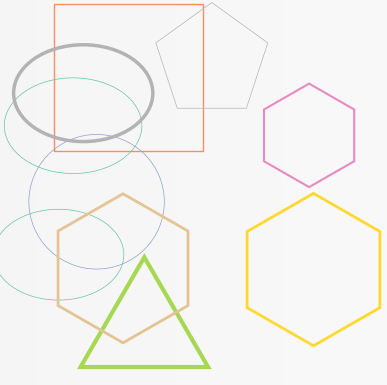[{"shape": "oval", "thickness": 0.5, "radius": 0.84, "center": [0.151, 0.339]}, {"shape": "oval", "thickness": 0.5, "radius": 0.89, "center": [0.189, 0.674]}, {"shape": "square", "thickness": 1, "radius": 0.96, "center": [0.331, 0.799]}, {"shape": "circle", "thickness": 0.5, "radius": 0.87, "center": [0.249, 0.476]}, {"shape": "hexagon", "thickness": 1.5, "radius": 0.67, "center": [0.798, 0.648]}, {"shape": "triangle", "thickness": 3, "radius": 0.95, "center": [0.372, 0.142]}, {"shape": "hexagon", "thickness": 2, "radius": 0.99, "center": [0.809, 0.3]}, {"shape": "hexagon", "thickness": 2, "radius": 0.97, "center": [0.317, 0.303]}, {"shape": "oval", "thickness": 2.5, "radius": 0.9, "center": [0.215, 0.758]}, {"shape": "pentagon", "thickness": 0.5, "radius": 0.76, "center": [0.547, 0.842]}]